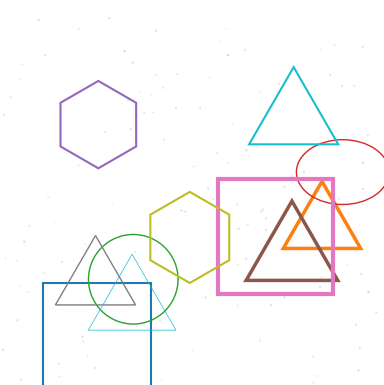[{"shape": "square", "thickness": 1.5, "radius": 0.7, "center": [0.251, 0.126]}, {"shape": "triangle", "thickness": 2.5, "radius": 0.58, "center": [0.836, 0.413]}, {"shape": "circle", "thickness": 1, "radius": 0.58, "center": [0.346, 0.275]}, {"shape": "oval", "thickness": 1, "radius": 0.6, "center": [0.89, 0.553]}, {"shape": "hexagon", "thickness": 1.5, "radius": 0.57, "center": [0.255, 0.676]}, {"shape": "triangle", "thickness": 2.5, "radius": 0.69, "center": [0.758, 0.34]}, {"shape": "square", "thickness": 3, "radius": 0.75, "center": [0.716, 0.386]}, {"shape": "triangle", "thickness": 1, "radius": 0.6, "center": [0.248, 0.268]}, {"shape": "hexagon", "thickness": 1.5, "radius": 0.59, "center": [0.493, 0.383]}, {"shape": "triangle", "thickness": 0.5, "radius": 0.66, "center": [0.343, 0.208]}, {"shape": "triangle", "thickness": 1.5, "radius": 0.67, "center": [0.763, 0.692]}]